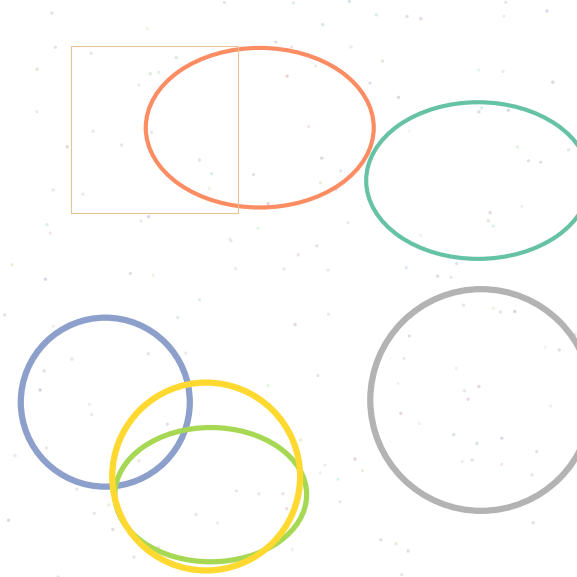[{"shape": "oval", "thickness": 2, "radius": 0.97, "center": [0.828, 0.686]}, {"shape": "oval", "thickness": 2, "radius": 0.99, "center": [0.45, 0.778]}, {"shape": "circle", "thickness": 3, "radius": 0.73, "center": [0.182, 0.303]}, {"shape": "oval", "thickness": 2.5, "radius": 0.83, "center": [0.365, 0.143]}, {"shape": "circle", "thickness": 3, "radius": 0.81, "center": [0.357, 0.174]}, {"shape": "square", "thickness": 0.5, "radius": 0.72, "center": [0.267, 0.775]}, {"shape": "circle", "thickness": 3, "radius": 0.96, "center": [0.833, 0.306]}]